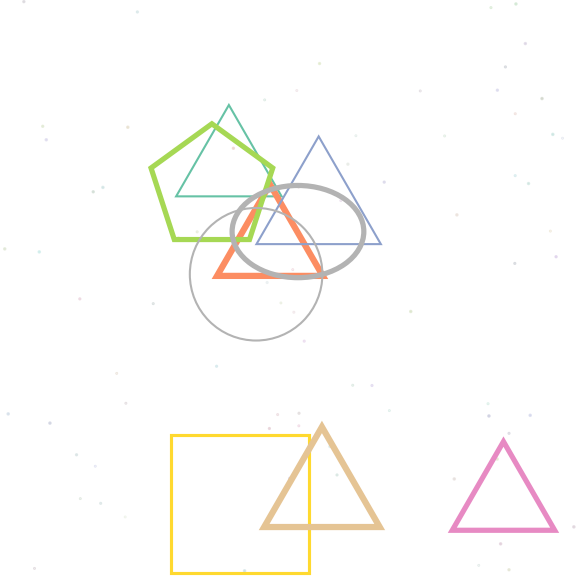[{"shape": "triangle", "thickness": 1, "radius": 0.53, "center": [0.396, 0.712]}, {"shape": "triangle", "thickness": 3, "radius": 0.53, "center": [0.467, 0.574]}, {"shape": "triangle", "thickness": 1, "radius": 0.62, "center": [0.552, 0.639]}, {"shape": "triangle", "thickness": 2.5, "radius": 0.51, "center": [0.872, 0.132]}, {"shape": "pentagon", "thickness": 2.5, "radius": 0.55, "center": [0.367, 0.674]}, {"shape": "square", "thickness": 1.5, "radius": 0.6, "center": [0.416, 0.126]}, {"shape": "triangle", "thickness": 3, "radius": 0.58, "center": [0.557, 0.144]}, {"shape": "circle", "thickness": 1, "radius": 0.57, "center": [0.443, 0.524]}, {"shape": "oval", "thickness": 2.5, "radius": 0.57, "center": [0.516, 0.598]}]